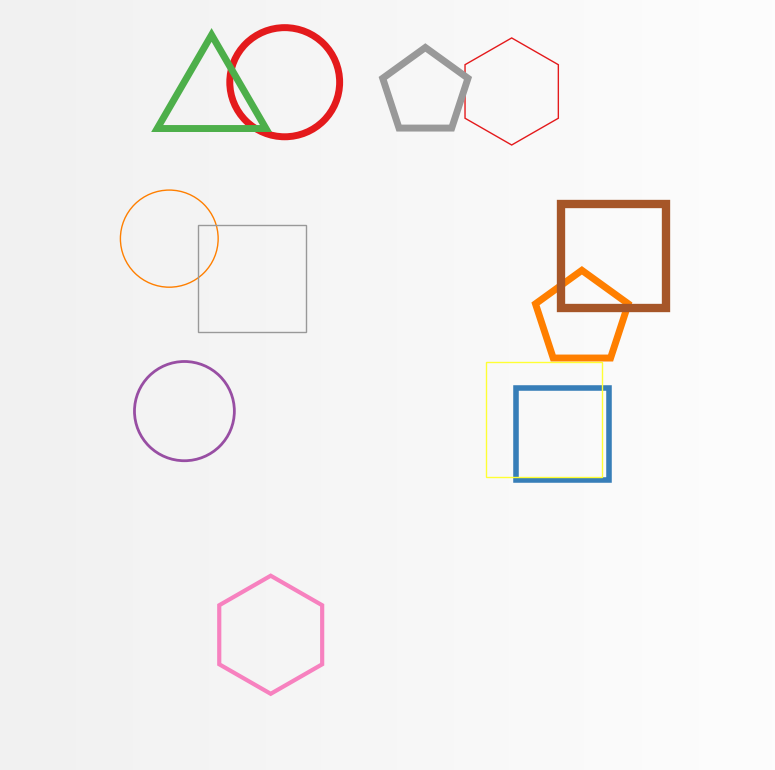[{"shape": "hexagon", "thickness": 0.5, "radius": 0.35, "center": [0.66, 0.881]}, {"shape": "circle", "thickness": 2.5, "radius": 0.35, "center": [0.367, 0.893]}, {"shape": "square", "thickness": 2, "radius": 0.3, "center": [0.726, 0.436]}, {"shape": "triangle", "thickness": 2.5, "radius": 0.41, "center": [0.273, 0.874]}, {"shape": "circle", "thickness": 1, "radius": 0.32, "center": [0.238, 0.466]}, {"shape": "pentagon", "thickness": 2.5, "radius": 0.31, "center": [0.751, 0.586]}, {"shape": "circle", "thickness": 0.5, "radius": 0.32, "center": [0.218, 0.69]}, {"shape": "square", "thickness": 0.5, "radius": 0.37, "center": [0.702, 0.455]}, {"shape": "square", "thickness": 3, "radius": 0.34, "center": [0.791, 0.667]}, {"shape": "hexagon", "thickness": 1.5, "radius": 0.38, "center": [0.349, 0.176]}, {"shape": "pentagon", "thickness": 2.5, "radius": 0.29, "center": [0.549, 0.88]}, {"shape": "square", "thickness": 0.5, "radius": 0.35, "center": [0.325, 0.638]}]